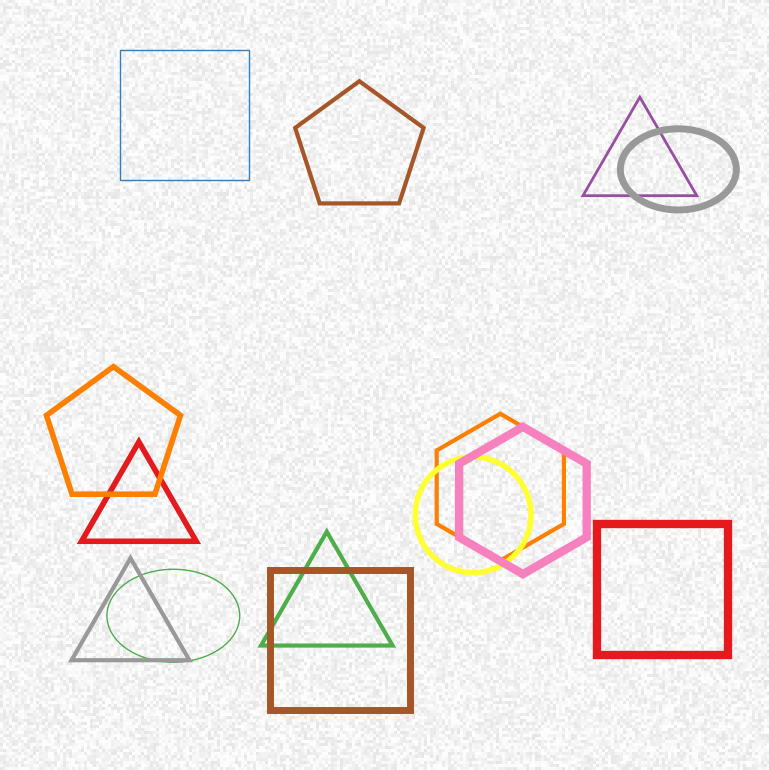[{"shape": "triangle", "thickness": 2, "radius": 0.43, "center": [0.18, 0.34]}, {"shape": "square", "thickness": 3, "radius": 0.43, "center": [0.86, 0.235]}, {"shape": "square", "thickness": 0.5, "radius": 0.42, "center": [0.24, 0.85]}, {"shape": "oval", "thickness": 0.5, "radius": 0.43, "center": [0.225, 0.2]}, {"shape": "triangle", "thickness": 1.5, "radius": 0.49, "center": [0.424, 0.211]}, {"shape": "triangle", "thickness": 1, "radius": 0.43, "center": [0.831, 0.789]}, {"shape": "pentagon", "thickness": 2, "radius": 0.46, "center": [0.147, 0.432]}, {"shape": "hexagon", "thickness": 1.5, "radius": 0.48, "center": [0.65, 0.367]}, {"shape": "circle", "thickness": 2, "radius": 0.38, "center": [0.614, 0.331]}, {"shape": "square", "thickness": 2.5, "radius": 0.45, "center": [0.442, 0.169]}, {"shape": "pentagon", "thickness": 1.5, "radius": 0.44, "center": [0.467, 0.807]}, {"shape": "hexagon", "thickness": 3, "radius": 0.48, "center": [0.679, 0.35]}, {"shape": "oval", "thickness": 2.5, "radius": 0.38, "center": [0.881, 0.78]}, {"shape": "triangle", "thickness": 1.5, "radius": 0.44, "center": [0.169, 0.187]}]